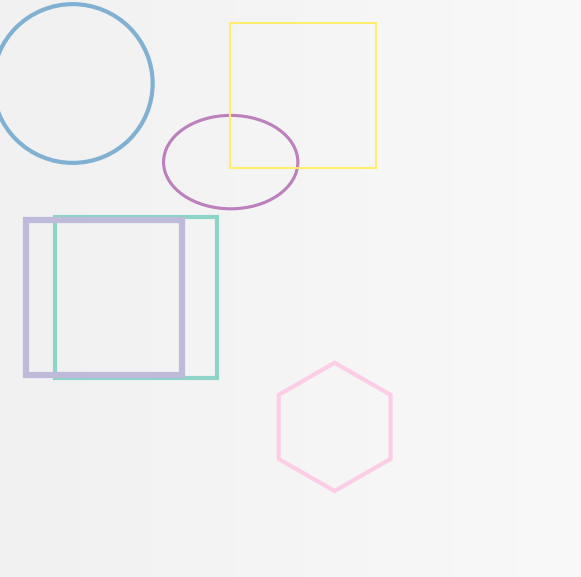[{"shape": "square", "thickness": 2, "radius": 0.7, "center": [0.234, 0.485]}, {"shape": "square", "thickness": 3, "radius": 0.67, "center": [0.179, 0.485]}, {"shape": "circle", "thickness": 2, "radius": 0.69, "center": [0.125, 0.855]}, {"shape": "hexagon", "thickness": 2, "radius": 0.56, "center": [0.576, 0.26]}, {"shape": "oval", "thickness": 1.5, "radius": 0.58, "center": [0.397, 0.718]}, {"shape": "square", "thickness": 1, "radius": 0.63, "center": [0.522, 0.833]}]